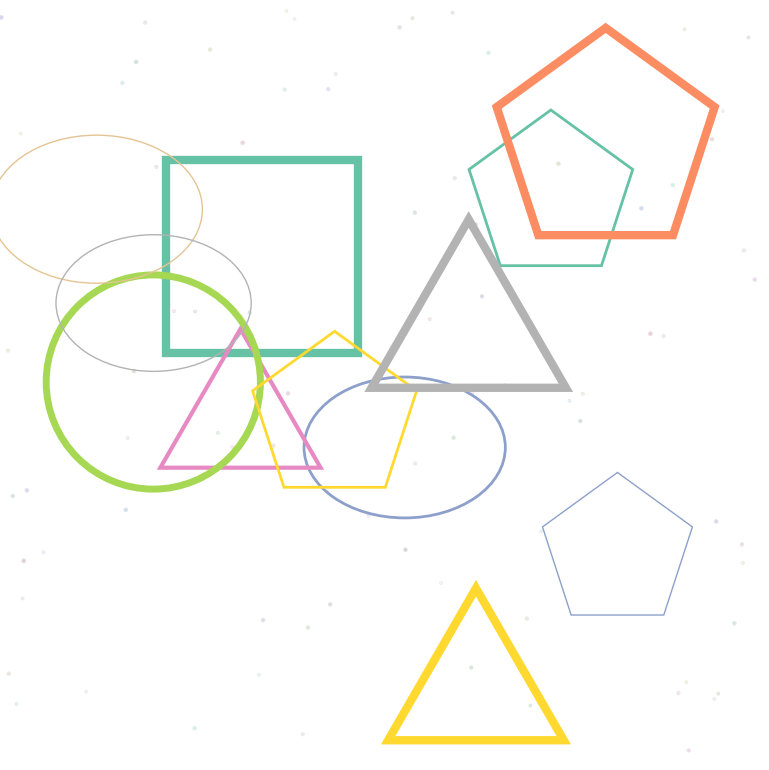[{"shape": "pentagon", "thickness": 1, "radius": 0.56, "center": [0.715, 0.745]}, {"shape": "square", "thickness": 3, "radius": 0.62, "center": [0.34, 0.667]}, {"shape": "pentagon", "thickness": 3, "radius": 0.74, "center": [0.787, 0.815]}, {"shape": "pentagon", "thickness": 0.5, "radius": 0.51, "center": [0.802, 0.284]}, {"shape": "oval", "thickness": 1, "radius": 0.65, "center": [0.526, 0.419]}, {"shape": "triangle", "thickness": 1.5, "radius": 0.6, "center": [0.312, 0.453]}, {"shape": "circle", "thickness": 2.5, "radius": 0.7, "center": [0.199, 0.504]}, {"shape": "triangle", "thickness": 3, "radius": 0.66, "center": [0.618, 0.104]}, {"shape": "pentagon", "thickness": 1, "radius": 0.56, "center": [0.435, 0.458]}, {"shape": "oval", "thickness": 0.5, "radius": 0.69, "center": [0.126, 0.728]}, {"shape": "oval", "thickness": 0.5, "radius": 0.63, "center": [0.199, 0.606]}, {"shape": "triangle", "thickness": 3, "radius": 0.73, "center": [0.609, 0.569]}]